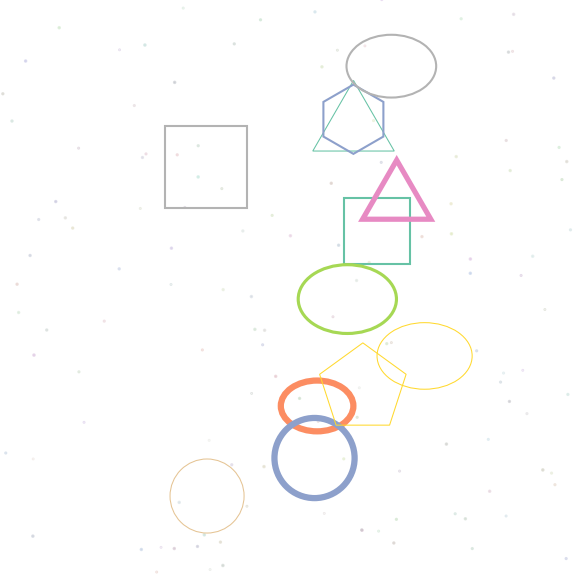[{"shape": "square", "thickness": 1, "radius": 0.29, "center": [0.652, 0.6]}, {"shape": "triangle", "thickness": 0.5, "radius": 0.41, "center": [0.612, 0.778]}, {"shape": "oval", "thickness": 3, "radius": 0.31, "center": [0.549, 0.296]}, {"shape": "circle", "thickness": 3, "radius": 0.35, "center": [0.545, 0.206]}, {"shape": "hexagon", "thickness": 1, "radius": 0.3, "center": [0.612, 0.793]}, {"shape": "triangle", "thickness": 2.5, "radius": 0.34, "center": [0.687, 0.654]}, {"shape": "oval", "thickness": 1.5, "radius": 0.43, "center": [0.601, 0.481]}, {"shape": "pentagon", "thickness": 0.5, "radius": 0.39, "center": [0.628, 0.327]}, {"shape": "oval", "thickness": 0.5, "radius": 0.41, "center": [0.735, 0.383]}, {"shape": "circle", "thickness": 0.5, "radius": 0.32, "center": [0.359, 0.14]}, {"shape": "oval", "thickness": 1, "radius": 0.39, "center": [0.678, 0.885]}, {"shape": "square", "thickness": 1, "radius": 0.36, "center": [0.356, 0.711]}]